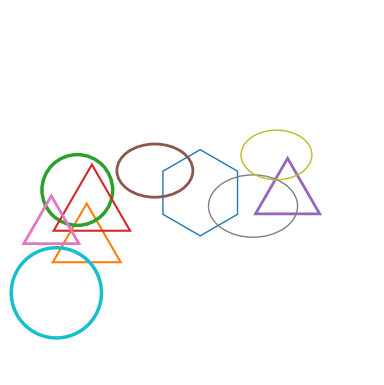[{"shape": "hexagon", "thickness": 1, "radius": 0.56, "center": [0.52, 0.499]}, {"shape": "triangle", "thickness": 1.5, "radius": 0.51, "center": [0.225, 0.37]}, {"shape": "circle", "thickness": 2.5, "radius": 0.46, "center": [0.201, 0.507]}, {"shape": "triangle", "thickness": 1.5, "radius": 0.57, "center": [0.239, 0.458]}, {"shape": "triangle", "thickness": 2, "radius": 0.48, "center": [0.747, 0.493]}, {"shape": "oval", "thickness": 2, "radius": 0.49, "center": [0.402, 0.557]}, {"shape": "triangle", "thickness": 2, "radius": 0.41, "center": [0.133, 0.409]}, {"shape": "oval", "thickness": 1, "radius": 0.58, "center": [0.657, 0.465]}, {"shape": "oval", "thickness": 1, "radius": 0.46, "center": [0.718, 0.598]}, {"shape": "circle", "thickness": 2.5, "radius": 0.59, "center": [0.146, 0.239]}]